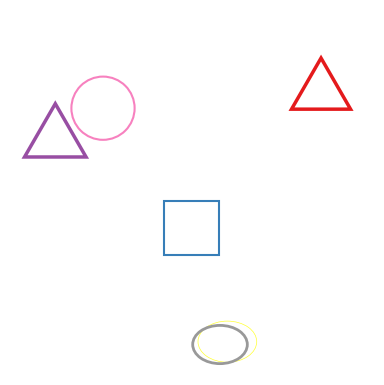[{"shape": "triangle", "thickness": 2.5, "radius": 0.44, "center": [0.834, 0.761]}, {"shape": "square", "thickness": 1.5, "radius": 0.35, "center": [0.497, 0.407]}, {"shape": "triangle", "thickness": 2.5, "radius": 0.46, "center": [0.144, 0.638]}, {"shape": "oval", "thickness": 0.5, "radius": 0.38, "center": [0.591, 0.113]}, {"shape": "circle", "thickness": 1.5, "radius": 0.41, "center": [0.268, 0.719]}, {"shape": "oval", "thickness": 2, "radius": 0.35, "center": [0.571, 0.105]}]